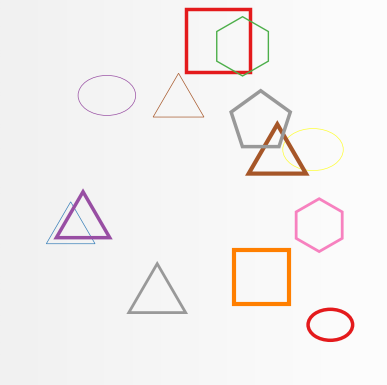[{"shape": "oval", "thickness": 2.5, "radius": 0.29, "center": [0.853, 0.156]}, {"shape": "square", "thickness": 2.5, "radius": 0.41, "center": [0.563, 0.896]}, {"shape": "triangle", "thickness": 0.5, "radius": 0.36, "center": [0.182, 0.403]}, {"shape": "hexagon", "thickness": 1, "radius": 0.38, "center": [0.626, 0.88]}, {"shape": "oval", "thickness": 0.5, "radius": 0.37, "center": [0.276, 0.752]}, {"shape": "triangle", "thickness": 2.5, "radius": 0.4, "center": [0.214, 0.422]}, {"shape": "square", "thickness": 3, "radius": 0.35, "center": [0.675, 0.28]}, {"shape": "oval", "thickness": 0.5, "radius": 0.39, "center": [0.808, 0.611]}, {"shape": "triangle", "thickness": 0.5, "radius": 0.38, "center": [0.461, 0.734]}, {"shape": "triangle", "thickness": 3, "radius": 0.43, "center": [0.716, 0.592]}, {"shape": "hexagon", "thickness": 2, "radius": 0.34, "center": [0.824, 0.415]}, {"shape": "triangle", "thickness": 2, "radius": 0.42, "center": [0.406, 0.23]}, {"shape": "pentagon", "thickness": 2.5, "radius": 0.4, "center": [0.673, 0.684]}]